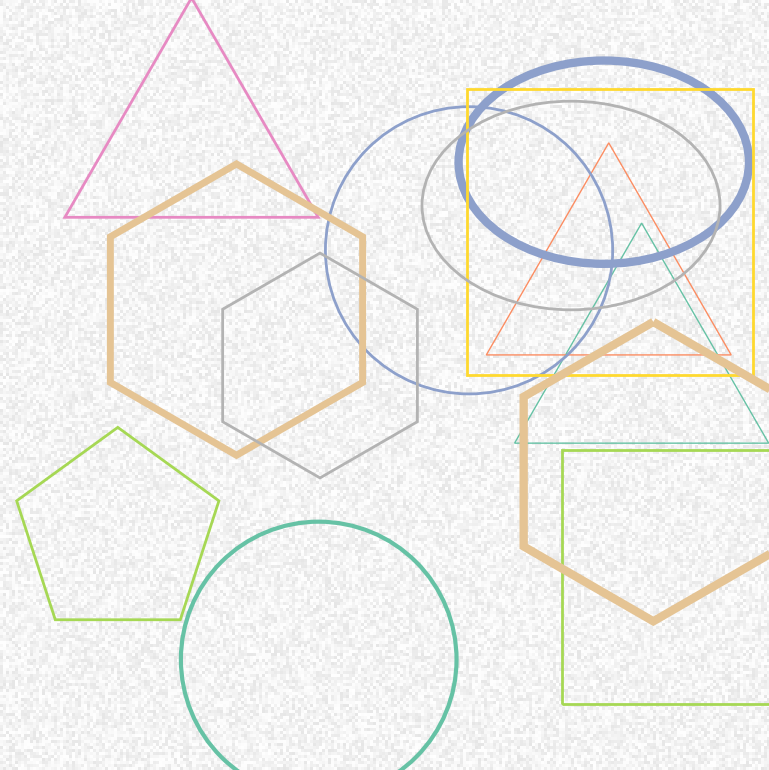[{"shape": "circle", "thickness": 1.5, "radius": 0.89, "center": [0.414, 0.144]}, {"shape": "triangle", "thickness": 0.5, "radius": 0.95, "center": [0.833, 0.52]}, {"shape": "triangle", "thickness": 0.5, "radius": 0.92, "center": [0.791, 0.631]}, {"shape": "oval", "thickness": 3, "radius": 0.94, "center": [0.784, 0.789]}, {"shape": "circle", "thickness": 1, "radius": 0.93, "center": [0.609, 0.675]}, {"shape": "triangle", "thickness": 1, "radius": 0.95, "center": [0.249, 0.813]}, {"shape": "square", "thickness": 1, "radius": 0.82, "center": [0.895, 0.251]}, {"shape": "pentagon", "thickness": 1, "radius": 0.69, "center": [0.153, 0.307]}, {"shape": "square", "thickness": 1, "radius": 0.93, "center": [0.792, 0.699]}, {"shape": "hexagon", "thickness": 2.5, "radius": 0.95, "center": [0.307, 0.598]}, {"shape": "hexagon", "thickness": 3, "radius": 0.97, "center": [0.848, 0.388]}, {"shape": "oval", "thickness": 1, "radius": 0.97, "center": [0.742, 0.733]}, {"shape": "hexagon", "thickness": 1, "radius": 0.73, "center": [0.416, 0.525]}]